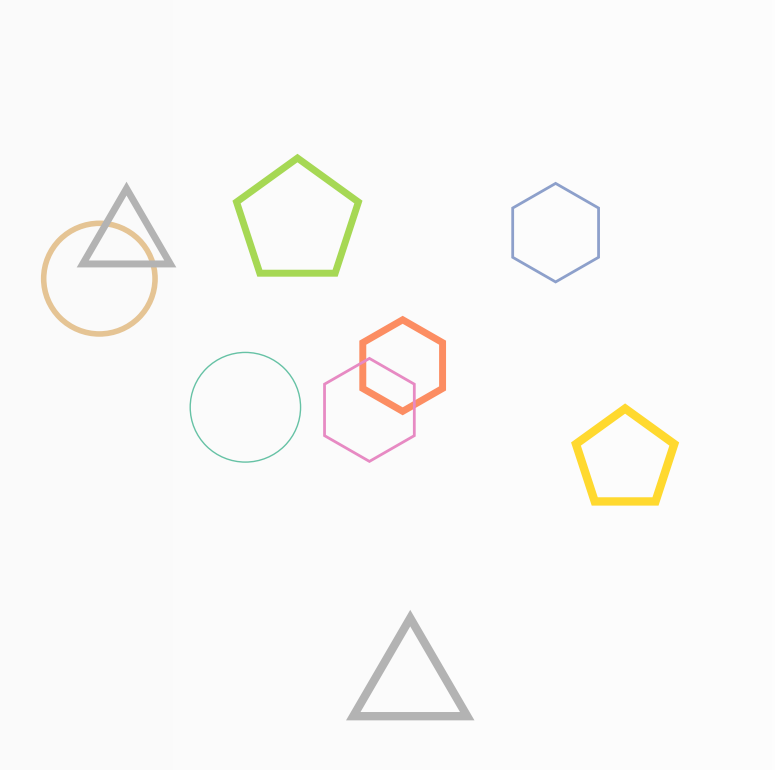[{"shape": "circle", "thickness": 0.5, "radius": 0.36, "center": [0.317, 0.471]}, {"shape": "hexagon", "thickness": 2.5, "radius": 0.3, "center": [0.52, 0.525]}, {"shape": "hexagon", "thickness": 1, "radius": 0.32, "center": [0.717, 0.698]}, {"shape": "hexagon", "thickness": 1, "radius": 0.33, "center": [0.477, 0.468]}, {"shape": "pentagon", "thickness": 2.5, "radius": 0.41, "center": [0.384, 0.712]}, {"shape": "pentagon", "thickness": 3, "radius": 0.33, "center": [0.807, 0.403]}, {"shape": "circle", "thickness": 2, "radius": 0.36, "center": [0.128, 0.638]}, {"shape": "triangle", "thickness": 3, "radius": 0.42, "center": [0.529, 0.112]}, {"shape": "triangle", "thickness": 2.5, "radius": 0.33, "center": [0.163, 0.69]}]